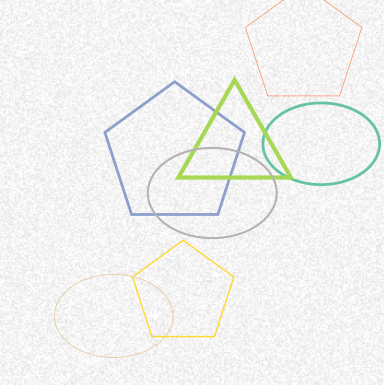[{"shape": "oval", "thickness": 2, "radius": 0.76, "center": [0.834, 0.627]}, {"shape": "pentagon", "thickness": 0.5, "radius": 0.79, "center": [0.789, 0.88]}, {"shape": "pentagon", "thickness": 2, "radius": 0.95, "center": [0.454, 0.597]}, {"shape": "triangle", "thickness": 3, "radius": 0.84, "center": [0.609, 0.623]}, {"shape": "pentagon", "thickness": 1, "radius": 0.69, "center": [0.476, 0.238]}, {"shape": "oval", "thickness": 0.5, "radius": 0.77, "center": [0.295, 0.179]}, {"shape": "oval", "thickness": 1.5, "radius": 0.84, "center": [0.551, 0.499]}]